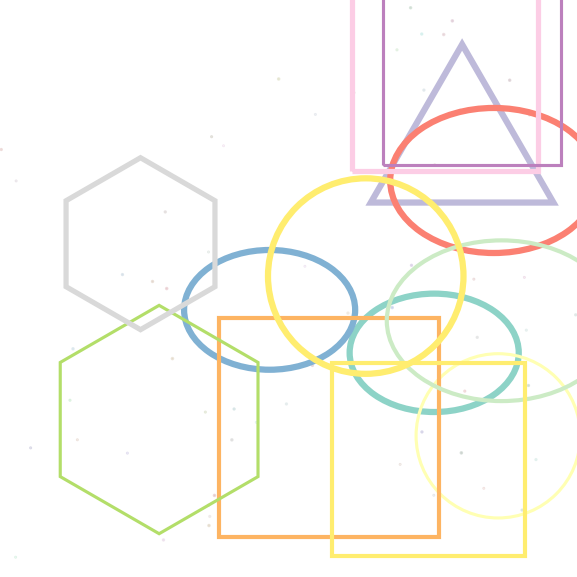[{"shape": "oval", "thickness": 3, "radius": 0.73, "center": [0.752, 0.388]}, {"shape": "circle", "thickness": 1.5, "radius": 0.71, "center": [0.863, 0.244]}, {"shape": "triangle", "thickness": 3, "radius": 0.91, "center": [0.8, 0.74]}, {"shape": "oval", "thickness": 3, "radius": 0.9, "center": [0.855, 0.687]}, {"shape": "oval", "thickness": 3, "radius": 0.74, "center": [0.467, 0.463]}, {"shape": "square", "thickness": 2, "radius": 0.95, "center": [0.57, 0.258]}, {"shape": "hexagon", "thickness": 1.5, "radius": 0.99, "center": [0.276, 0.273]}, {"shape": "square", "thickness": 2.5, "radius": 0.81, "center": [0.77, 0.864]}, {"shape": "hexagon", "thickness": 2.5, "radius": 0.74, "center": [0.243, 0.577]}, {"shape": "square", "thickness": 1.5, "radius": 0.77, "center": [0.817, 0.868]}, {"shape": "oval", "thickness": 2, "radius": 0.99, "center": [0.869, 0.444]}, {"shape": "circle", "thickness": 3, "radius": 0.85, "center": [0.633, 0.521]}, {"shape": "square", "thickness": 2, "radius": 0.84, "center": [0.742, 0.204]}]